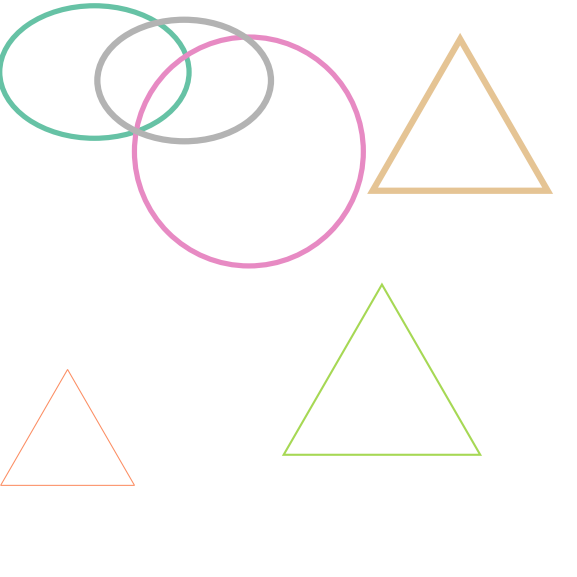[{"shape": "oval", "thickness": 2.5, "radius": 0.82, "center": [0.163, 0.874]}, {"shape": "triangle", "thickness": 0.5, "radius": 0.67, "center": [0.117, 0.226]}, {"shape": "circle", "thickness": 2.5, "radius": 0.99, "center": [0.431, 0.737]}, {"shape": "triangle", "thickness": 1, "radius": 0.98, "center": [0.661, 0.31]}, {"shape": "triangle", "thickness": 3, "radius": 0.88, "center": [0.797, 0.756]}, {"shape": "oval", "thickness": 3, "radius": 0.75, "center": [0.319, 0.86]}]